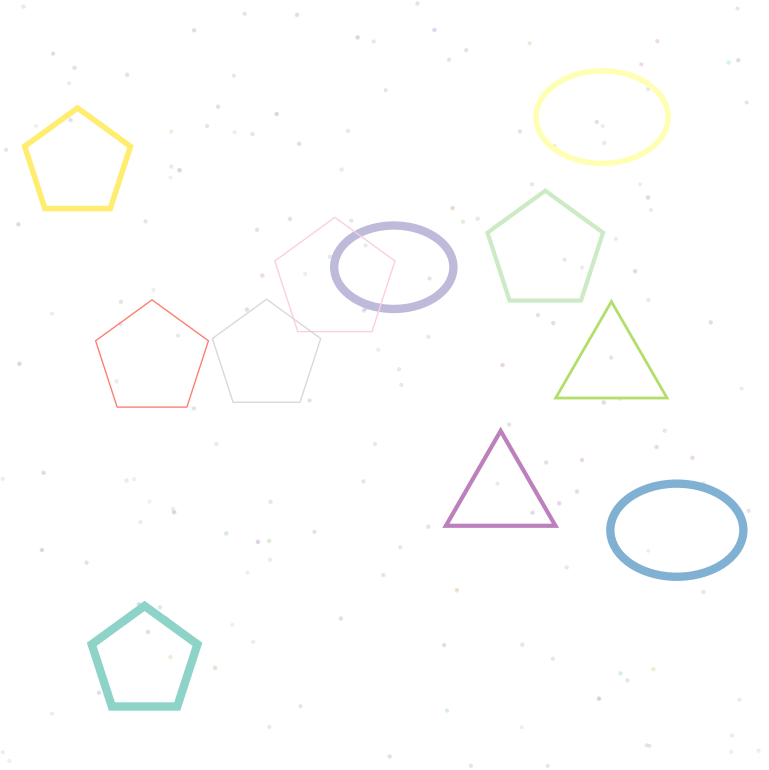[{"shape": "pentagon", "thickness": 3, "radius": 0.36, "center": [0.188, 0.141]}, {"shape": "oval", "thickness": 2, "radius": 0.43, "center": [0.782, 0.848]}, {"shape": "oval", "thickness": 3, "radius": 0.39, "center": [0.511, 0.653]}, {"shape": "pentagon", "thickness": 0.5, "radius": 0.39, "center": [0.197, 0.534]}, {"shape": "oval", "thickness": 3, "radius": 0.43, "center": [0.879, 0.311]}, {"shape": "triangle", "thickness": 1, "radius": 0.42, "center": [0.794, 0.525]}, {"shape": "pentagon", "thickness": 0.5, "radius": 0.41, "center": [0.435, 0.636]}, {"shape": "pentagon", "thickness": 0.5, "radius": 0.37, "center": [0.346, 0.537]}, {"shape": "triangle", "thickness": 1.5, "radius": 0.41, "center": [0.65, 0.358]}, {"shape": "pentagon", "thickness": 1.5, "radius": 0.39, "center": [0.708, 0.673]}, {"shape": "pentagon", "thickness": 2, "radius": 0.36, "center": [0.101, 0.788]}]